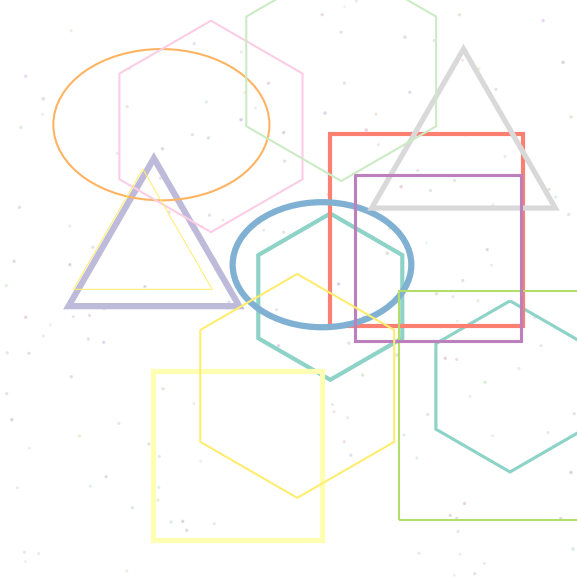[{"shape": "hexagon", "thickness": 1.5, "radius": 0.74, "center": [0.883, 0.33]}, {"shape": "hexagon", "thickness": 2, "radius": 0.72, "center": [0.572, 0.485]}, {"shape": "square", "thickness": 2.5, "radius": 0.73, "center": [0.411, 0.21]}, {"shape": "triangle", "thickness": 3, "radius": 0.85, "center": [0.267, 0.554]}, {"shape": "square", "thickness": 2, "radius": 0.83, "center": [0.739, 0.601]}, {"shape": "oval", "thickness": 3, "radius": 0.77, "center": [0.558, 0.541]}, {"shape": "oval", "thickness": 1, "radius": 0.94, "center": [0.279, 0.783]}, {"shape": "square", "thickness": 1, "radius": 0.99, "center": [0.89, 0.297]}, {"shape": "hexagon", "thickness": 1, "radius": 0.92, "center": [0.365, 0.78]}, {"shape": "triangle", "thickness": 2.5, "radius": 0.92, "center": [0.803, 0.731]}, {"shape": "square", "thickness": 1.5, "radius": 0.72, "center": [0.759, 0.552]}, {"shape": "hexagon", "thickness": 1, "radius": 0.95, "center": [0.591, 0.875]}, {"shape": "triangle", "thickness": 0.5, "radius": 0.69, "center": [0.247, 0.568]}, {"shape": "hexagon", "thickness": 1, "radius": 0.97, "center": [0.515, 0.331]}]